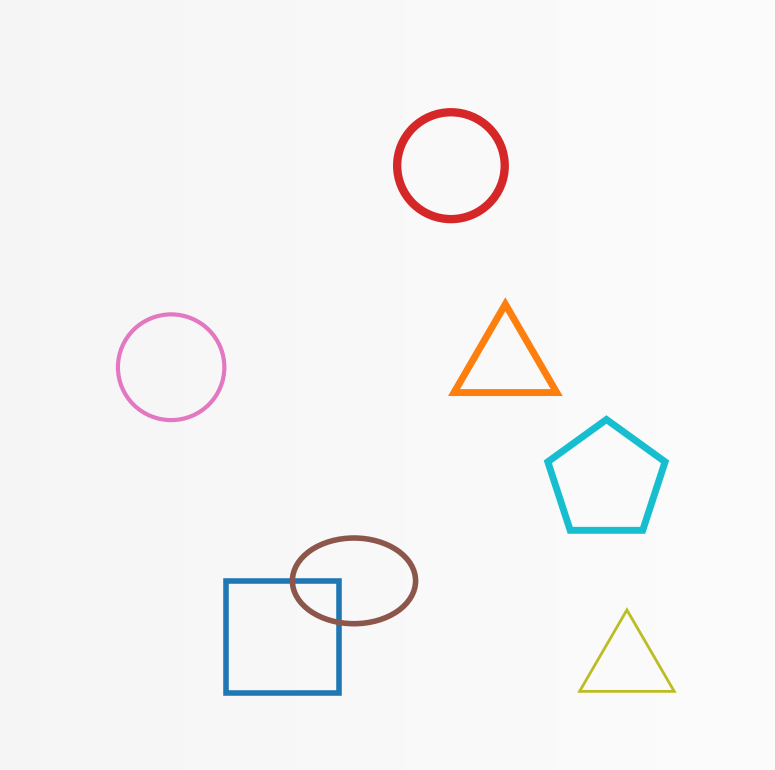[{"shape": "square", "thickness": 2, "radius": 0.36, "center": [0.365, 0.172]}, {"shape": "triangle", "thickness": 2.5, "radius": 0.38, "center": [0.652, 0.528]}, {"shape": "circle", "thickness": 3, "radius": 0.35, "center": [0.582, 0.785]}, {"shape": "oval", "thickness": 2, "radius": 0.4, "center": [0.457, 0.246]}, {"shape": "circle", "thickness": 1.5, "radius": 0.34, "center": [0.221, 0.523]}, {"shape": "triangle", "thickness": 1, "radius": 0.35, "center": [0.809, 0.137]}, {"shape": "pentagon", "thickness": 2.5, "radius": 0.4, "center": [0.783, 0.376]}]